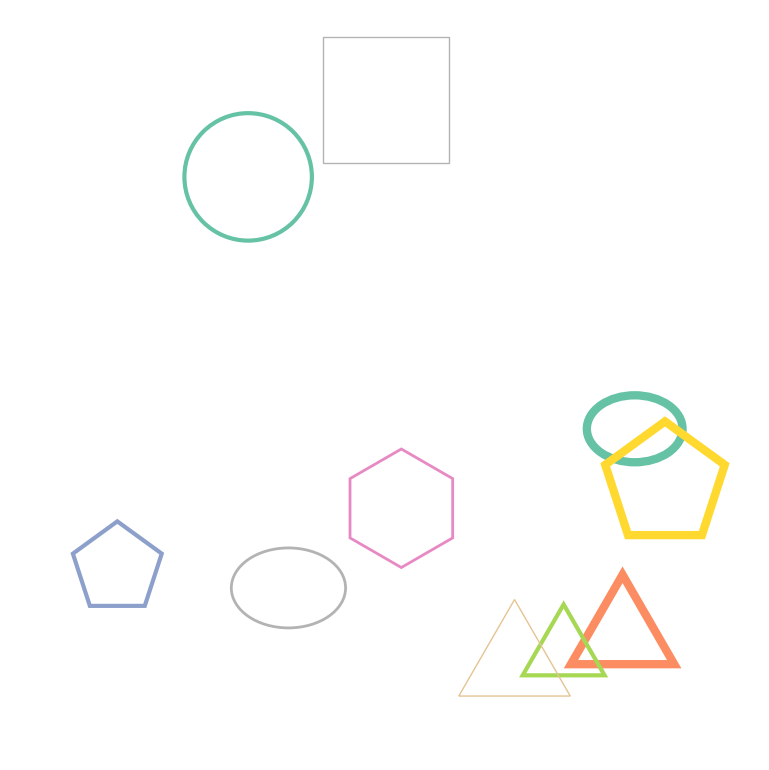[{"shape": "circle", "thickness": 1.5, "radius": 0.41, "center": [0.322, 0.77]}, {"shape": "oval", "thickness": 3, "radius": 0.31, "center": [0.824, 0.443]}, {"shape": "triangle", "thickness": 3, "radius": 0.39, "center": [0.809, 0.176]}, {"shape": "pentagon", "thickness": 1.5, "radius": 0.3, "center": [0.152, 0.262]}, {"shape": "hexagon", "thickness": 1, "radius": 0.38, "center": [0.521, 0.34]}, {"shape": "triangle", "thickness": 1.5, "radius": 0.31, "center": [0.732, 0.154]}, {"shape": "pentagon", "thickness": 3, "radius": 0.41, "center": [0.864, 0.371]}, {"shape": "triangle", "thickness": 0.5, "radius": 0.42, "center": [0.668, 0.138]}, {"shape": "oval", "thickness": 1, "radius": 0.37, "center": [0.375, 0.236]}, {"shape": "square", "thickness": 0.5, "radius": 0.41, "center": [0.501, 0.87]}]